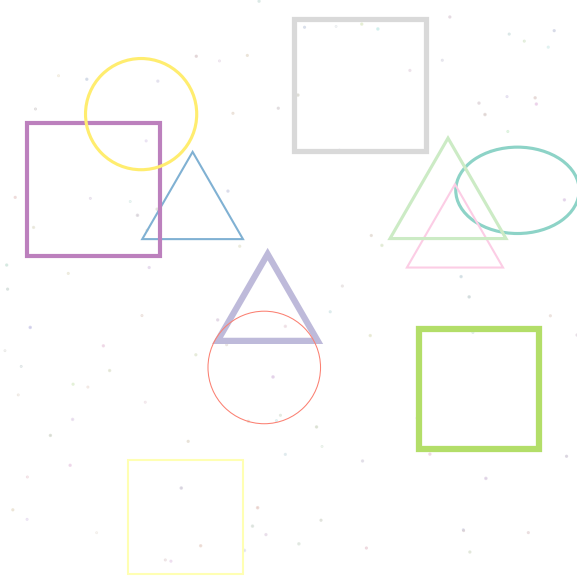[{"shape": "oval", "thickness": 1.5, "radius": 0.53, "center": [0.896, 0.67]}, {"shape": "square", "thickness": 1, "radius": 0.49, "center": [0.321, 0.104]}, {"shape": "triangle", "thickness": 3, "radius": 0.5, "center": [0.463, 0.459]}, {"shape": "circle", "thickness": 0.5, "radius": 0.49, "center": [0.458, 0.363]}, {"shape": "triangle", "thickness": 1, "radius": 0.5, "center": [0.334, 0.635]}, {"shape": "square", "thickness": 3, "radius": 0.52, "center": [0.829, 0.326]}, {"shape": "triangle", "thickness": 1, "radius": 0.48, "center": [0.788, 0.584]}, {"shape": "square", "thickness": 2.5, "radius": 0.57, "center": [0.623, 0.852]}, {"shape": "square", "thickness": 2, "radius": 0.58, "center": [0.162, 0.671]}, {"shape": "triangle", "thickness": 1.5, "radius": 0.58, "center": [0.776, 0.644]}, {"shape": "circle", "thickness": 1.5, "radius": 0.48, "center": [0.244, 0.802]}]